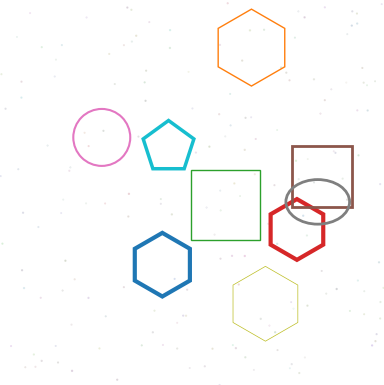[{"shape": "hexagon", "thickness": 3, "radius": 0.41, "center": [0.422, 0.313]}, {"shape": "hexagon", "thickness": 1, "radius": 0.5, "center": [0.653, 0.876]}, {"shape": "square", "thickness": 1, "radius": 0.45, "center": [0.586, 0.467]}, {"shape": "hexagon", "thickness": 3, "radius": 0.39, "center": [0.771, 0.404]}, {"shape": "square", "thickness": 2, "radius": 0.39, "center": [0.837, 0.542]}, {"shape": "circle", "thickness": 1.5, "radius": 0.37, "center": [0.264, 0.643]}, {"shape": "oval", "thickness": 2, "radius": 0.41, "center": [0.825, 0.476]}, {"shape": "hexagon", "thickness": 0.5, "radius": 0.49, "center": [0.689, 0.211]}, {"shape": "pentagon", "thickness": 2.5, "radius": 0.35, "center": [0.438, 0.618]}]